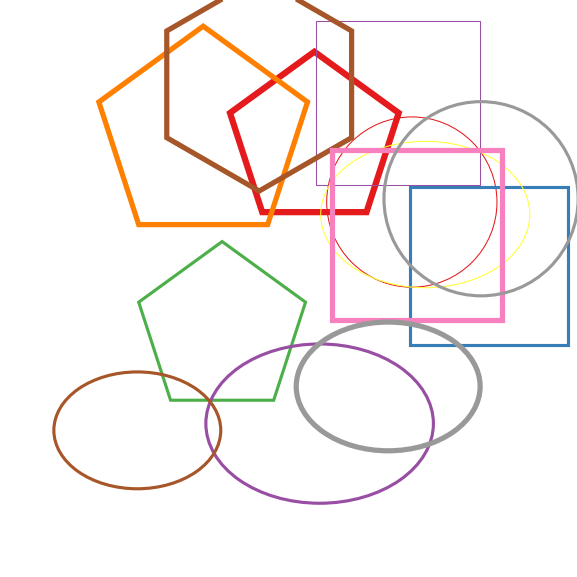[{"shape": "pentagon", "thickness": 3, "radius": 0.77, "center": [0.544, 0.756]}, {"shape": "circle", "thickness": 0.5, "radius": 0.74, "center": [0.713, 0.649]}, {"shape": "square", "thickness": 1.5, "radius": 0.68, "center": [0.846, 0.539]}, {"shape": "pentagon", "thickness": 1.5, "radius": 0.76, "center": [0.385, 0.429]}, {"shape": "oval", "thickness": 1.5, "radius": 0.99, "center": [0.553, 0.266]}, {"shape": "square", "thickness": 0.5, "radius": 0.71, "center": [0.689, 0.822]}, {"shape": "pentagon", "thickness": 2.5, "radius": 0.95, "center": [0.352, 0.764]}, {"shape": "oval", "thickness": 0.5, "radius": 0.91, "center": [0.736, 0.628]}, {"shape": "oval", "thickness": 1.5, "radius": 0.72, "center": [0.238, 0.254]}, {"shape": "hexagon", "thickness": 2.5, "radius": 0.92, "center": [0.449, 0.853]}, {"shape": "square", "thickness": 2.5, "radius": 0.74, "center": [0.722, 0.592]}, {"shape": "oval", "thickness": 2.5, "radius": 0.8, "center": [0.672, 0.33]}, {"shape": "circle", "thickness": 1.5, "radius": 0.84, "center": [0.833, 0.655]}]